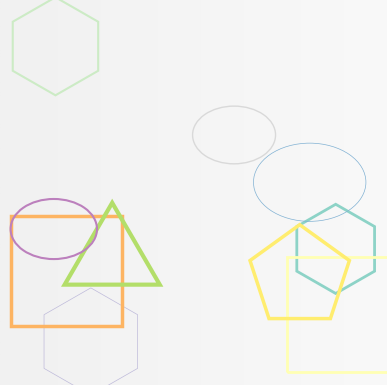[{"shape": "hexagon", "thickness": 2, "radius": 0.58, "center": [0.866, 0.354]}, {"shape": "square", "thickness": 2, "radius": 0.75, "center": [0.89, 0.183]}, {"shape": "hexagon", "thickness": 0.5, "radius": 0.7, "center": [0.234, 0.113]}, {"shape": "oval", "thickness": 0.5, "radius": 0.73, "center": [0.799, 0.527]}, {"shape": "square", "thickness": 2.5, "radius": 0.72, "center": [0.172, 0.296]}, {"shape": "triangle", "thickness": 3, "radius": 0.71, "center": [0.29, 0.332]}, {"shape": "oval", "thickness": 1, "radius": 0.54, "center": [0.604, 0.649]}, {"shape": "oval", "thickness": 1.5, "radius": 0.56, "center": [0.139, 0.405]}, {"shape": "hexagon", "thickness": 1.5, "radius": 0.64, "center": [0.143, 0.88]}, {"shape": "pentagon", "thickness": 2.5, "radius": 0.67, "center": [0.773, 0.282]}]